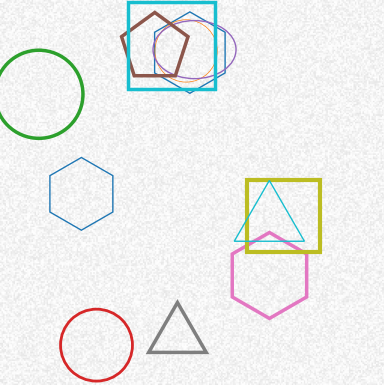[{"shape": "hexagon", "thickness": 1, "radius": 0.47, "center": [0.211, 0.497]}, {"shape": "hexagon", "thickness": 1, "radius": 0.53, "center": [0.493, 0.863]}, {"shape": "circle", "thickness": 0.5, "radius": 0.4, "center": [0.483, 0.868]}, {"shape": "circle", "thickness": 2.5, "radius": 0.57, "center": [0.101, 0.755]}, {"shape": "circle", "thickness": 2, "radius": 0.47, "center": [0.251, 0.104]}, {"shape": "oval", "thickness": 1, "radius": 0.54, "center": [0.505, 0.871]}, {"shape": "pentagon", "thickness": 2.5, "radius": 0.45, "center": [0.402, 0.877]}, {"shape": "hexagon", "thickness": 2.5, "radius": 0.56, "center": [0.7, 0.284]}, {"shape": "triangle", "thickness": 2.5, "radius": 0.43, "center": [0.461, 0.128]}, {"shape": "square", "thickness": 3, "radius": 0.47, "center": [0.737, 0.439]}, {"shape": "triangle", "thickness": 1, "radius": 0.53, "center": [0.7, 0.426]}, {"shape": "square", "thickness": 2.5, "radius": 0.57, "center": [0.446, 0.882]}]